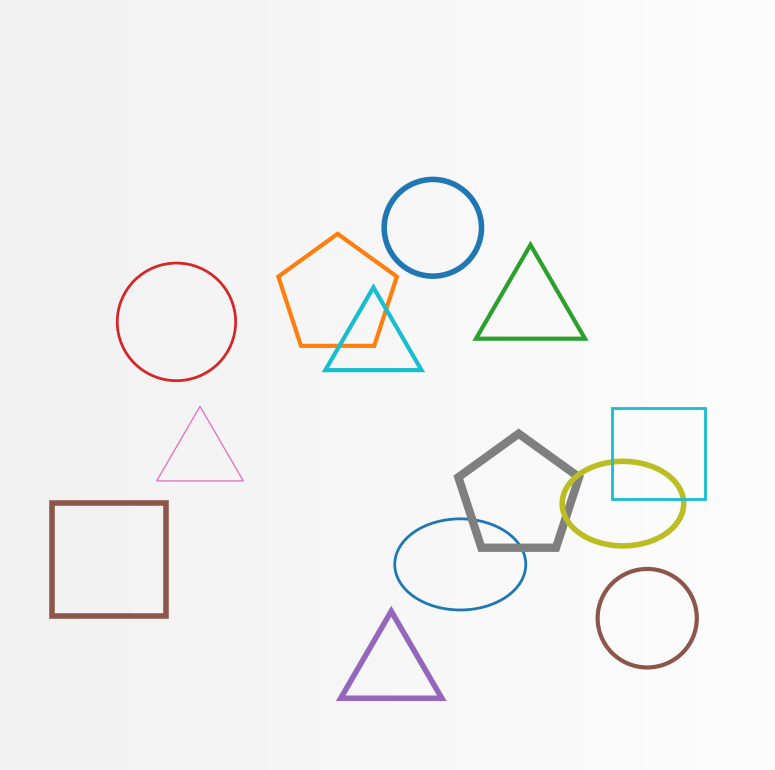[{"shape": "circle", "thickness": 2, "radius": 0.31, "center": [0.559, 0.704]}, {"shape": "oval", "thickness": 1, "radius": 0.42, "center": [0.594, 0.267]}, {"shape": "pentagon", "thickness": 1.5, "radius": 0.4, "center": [0.436, 0.616]}, {"shape": "triangle", "thickness": 1.5, "radius": 0.41, "center": [0.684, 0.601]}, {"shape": "circle", "thickness": 1, "radius": 0.38, "center": [0.228, 0.582]}, {"shape": "triangle", "thickness": 2, "radius": 0.38, "center": [0.505, 0.131]}, {"shape": "circle", "thickness": 1.5, "radius": 0.32, "center": [0.835, 0.197]}, {"shape": "square", "thickness": 2, "radius": 0.37, "center": [0.14, 0.274]}, {"shape": "triangle", "thickness": 0.5, "radius": 0.32, "center": [0.258, 0.408]}, {"shape": "pentagon", "thickness": 3, "radius": 0.41, "center": [0.669, 0.355]}, {"shape": "oval", "thickness": 2, "radius": 0.39, "center": [0.804, 0.346]}, {"shape": "triangle", "thickness": 1.5, "radius": 0.36, "center": [0.482, 0.555]}, {"shape": "square", "thickness": 1, "radius": 0.3, "center": [0.85, 0.411]}]